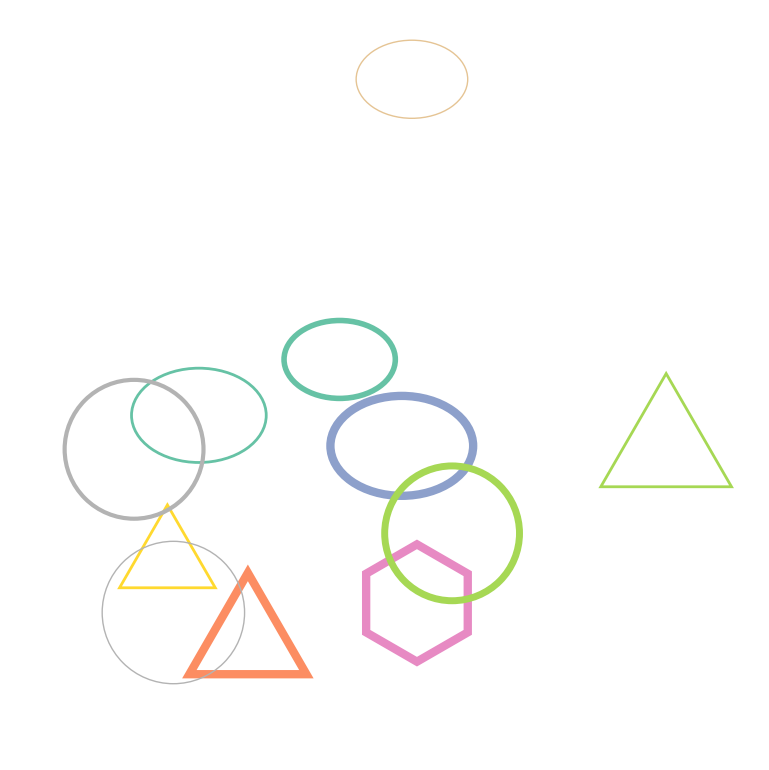[{"shape": "oval", "thickness": 1, "radius": 0.44, "center": [0.258, 0.461]}, {"shape": "oval", "thickness": 2, "radius": 0.36, "center": [0.441, 0.533]}, {"shape": "triangle", "thickness": 3, "radius": 0.44, "center": [0.322, 0.168]}, {"shape": "oval", "thickness": 3, "radius": 0.46, "center": [0.522, 0.421]}, {"shape": "hexagon", "thickness": 3, "radius": 0.38, "center": [0.542, 0.217]}, {"shape": "circle", "thickness": 2.5, "radius": 0.44, "center": [0.587, 0.307]}, {"shape": "triangle", "thickness": 1, "radius": 0.49, "center": [0.865, 0.417]}, {"shape": "triangle", "thickness": 1, "radius": 0.36, "center": [0.217, 0.273]}, {"shape": "oval", "thickness": 0.5, "radius": 0.36, "center": [0.535, 0.897]}, {"shape": "circle", "thickness": 1.5, "radius": 0.45, "center": [0.174, 0.417]}, {"shape": "circle", "thickness": 0.5, "radius": 0.46, "center": [0.225, 0.205]}]